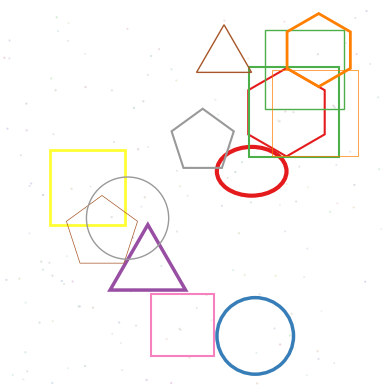[{"shape": "hexagon", "thickness": 1.5, "radius": 0.57, "center": [0.744, 0.708]}, {"shape": "oval", "thickness": 3, "radius": 0.45, "center": [0.654, 0.555]}, {"shape": "circle", "thickness": 2.5, "radius": 0.5, "center": [0.663, 0.127]}, {"shape": "square", "thickness": 1, "radius": 0.52, "center": [0.792, 0.82]}, {"shape": "square", "thickness": 1.5, "radius": 0.58, "center": [0.764, 0.709]}, {"shape": "triangle", "thickness": 2.5, "radius": 0.57, "center": [0.384, 0.303]}, {"shape": "hexagon", "thickness": 2, "radius": 0.47, "center": [0.828, 0.87]}, {"shape": "square", "thickness": 0.5, "radius": 0.56, "center": [0.818, 0.706]}, {"shape": "square", "thickness": 2, "radius": 0.49, "center": [0.228, 0.513]}, {"shape": "pentagon", "thickness": 0.5, "radius": 0.49, "center": [0.265, 0.395]}, {"shape": "triangle", "thickness": 1, "radius": 0.41, "center": [0.582, 0.853]}, {"shape": "square", "thickness": 1.5, "radius": 0.41, "center": [0.474, 0.156]}, {"shape": "circle", "thickness": 1, "radius": 0.53, "center": [0.331, 0.433]}, {"shape": "pentagon", "thickness": 1.5, "radius": 0.42, "center": [0.526, 0.633]}]